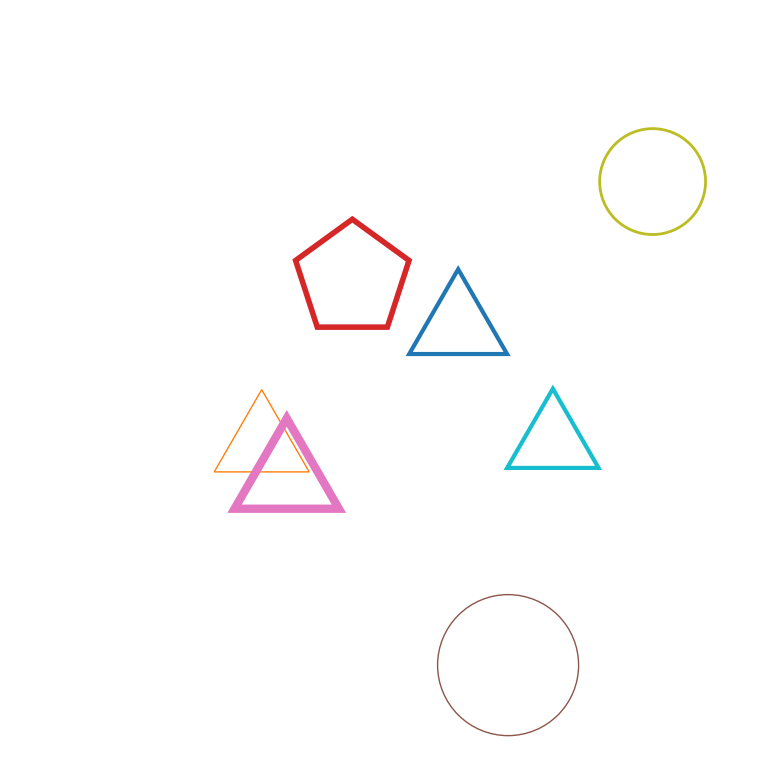[{"shape": "triangle", "thickness": 1.5, "radius": 0.37, "center": [0.595, 0.577]}, {"shape": "triangle", "thickness": 0.5, "radius": 0.36, "center": [0.34, 0.423]}, {"shape": "pentagon", "thickness": 2, "radius": 0.39, "center": [0.458, 0.638]}, {"shape": "circle", "thickness": 0.5, "radius": 0.46, "center": [0.66, 0.136]}, {"shape": "triangle", "thickness": 3, "radius": 0.39, "center": [0.372, 0.378]}, {"shape": "circle", "thickness": 1, "radius": 0.34, "center": [0.848, 0.764]}, {"shape": "triangle", "thickness": 1.5, "radius": 0.34, "center": [0.718, 0.427]}]